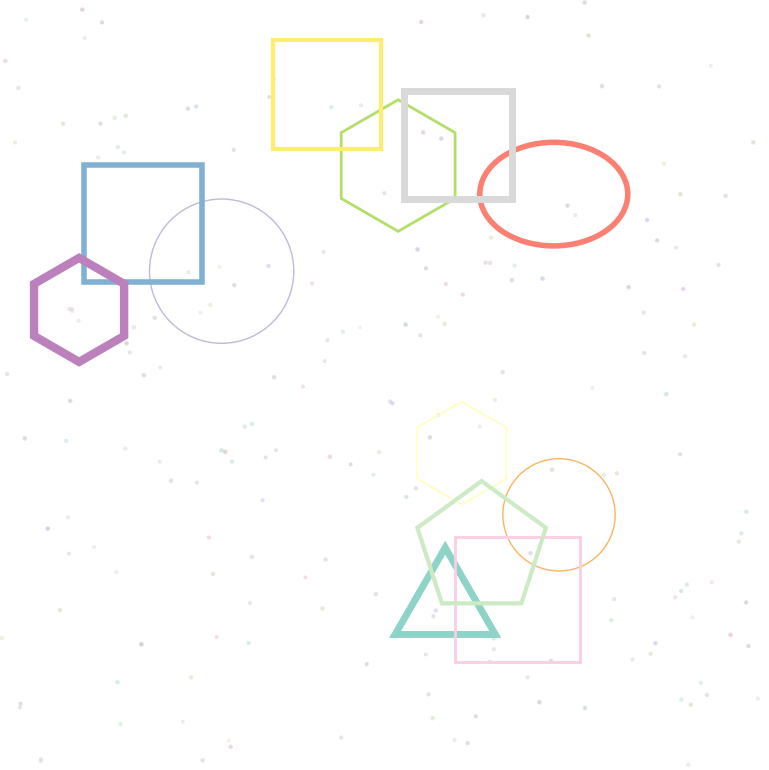[{"shape": "triangle", "thickness": 2.5, "radius": 0.38, "center": [0.578, 0.214]}, {"shape": "hexagon", "thickness": 0.5, "radius": 0.33, "center": [0.6, 0.412]}, {"shape": "circle", "thickness": 0.5, "radius": 0.47, "center": [0.288, 0.648]}, {"shape": "oval", "thickness": 2, "radius": 0.48, "center": [0.719, 0.748]}, {"shape": "square", "thickness": 2, "radius": 0.38, "center": [0.186, 0.709]}, {"shape": "circle", "thickness": 0.5, "radius": 0.36, "center": [0.726, 0.331]}, {"shape": "hexagon", "thickness": 1, "radius": 0.43, "center": [0.517, 0.785]}, {"shape": "square", "thickness": 1, "radius": 0.41, "center": [0.673, 0.222]}, {"shape": "square", "thickness": 2.5, "radius": 0.35, "center": [0.594, 0.811]}, {"shape": "hexagon", "thickness": 3, "radius": 0.34, "center": [0.103, 0.598]}, {"shape": "pentagon", "thickness": 1.5, "radius": 0.44, "center": [0.626, 0.287]}, {"shape": "square", "thickness": 1.5, "radius": 0.35, "center": [0.425, 0.877]}]